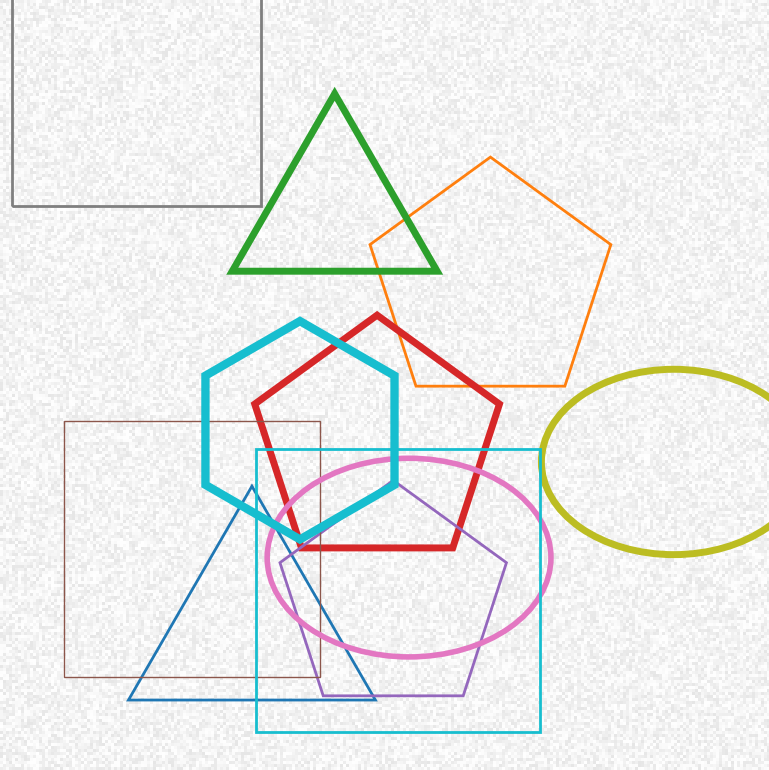[{"shape": "triangle", "thickness": 1, "radius": 0.93, "center": [0.327, 0.183]}, {"shape": "pentagon", "thickness": 1, "radius": 0.82, "center": [0.637, 0.632]}, {"shape": "triangle", "thickness": 2.5, "radius": 0.77, "center": [0.435, 0.725]}, {"shape": "pentagon", "thickness": 2.5, "radius": 0.84, "center": [0.49, 0.424]}, {"shape": "pentagon", "thickness": 1, "radius": 0.77, "center": [0.511, 0.221]}, {"shape": "square", "thickness": 0.5, "radius": 0.83, "center": [0.25, 0.287]}, {"shape": "oval", "thickness": 2, "radius": 0.92, "center": [0.531, 0.276]}, {"shape": "square", "thickness": 1, "radius": 0.81, "center": [0.177, 0.895]}, {"shape": "oval", "thickness": 2.5, "radius": 0.86, "center": [0.875, 0.4]}, {"shape": "hexagon", "thickness": 3, "radius": 0.71, "center": [0.39, 0.441]}, {"shape": "square", "thickness": 1, "radius": 0.92, "center": [0.517, 0.233]}]